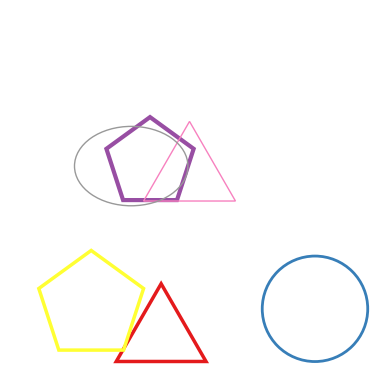[{"shape": "triangle", "thickness": 2.5, "radius": 0.67, "center": [0.419, 0.128]}, {"shape": "circle", "thickness": 2, "radius": 0.69, "center": [0.818, 0.198]}, {"shape": "pentagon", "thickness": 3, "radius": 0.6, "center": [0.39, 0.577]}, {"shape": "pentagon", "thickness": 2.5, "radius": 0.72, "center": [0.237, 0.206]}, {"shape": "triangle", "thickness": 1, "radius": 0.69, "center": [0.492, 0.547]}, {"shape": "oval", "thickness": 1, "radius": 0.74, "center": [0.341, 0.569]}]